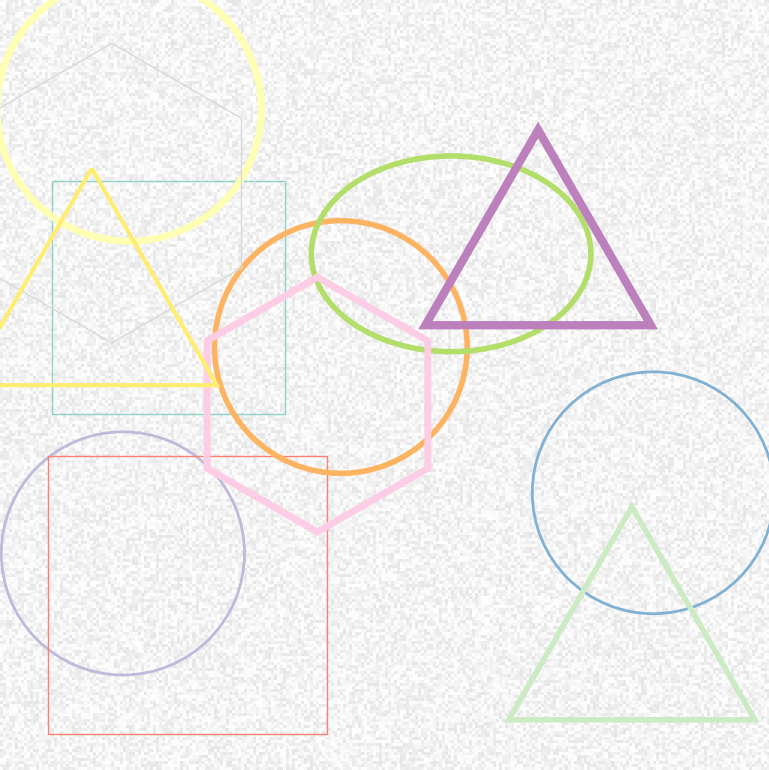[{"shape": "square", "thickness": 0.5, "radius": 0.76, "center": [0.219, 0.614]}, {"shape": "circle", "thickness": 2.5, "radius": 0.86, "center": [0.168, 0.858]}, {"shape": "circle", "thickness": 1, "radius": 0.79, "center": [0.16, 0.281]}, {"shape": "square", "thickness": 0.5, "radius": 0.9, "center": [0.243, 0.227]}, {"shape": "circle", "thickness": 1, "radius": 0.79, "center": [0.848, 0.36]}, {"shape": "circle", "thickness": 2, "radius": 0.82, "center": [0.443, 0.549]}, {"shape": "oval", "thickness": 2, "radius": 0.91, "center": [0.586, 0.67]}, {"shape": "hexagon", "thickness": 2.5, "radius": 0.83, "center": [0.412, 0.475]}, {"shape": "hexagon", "thickness": 0.5, "radius": 0.97, "center": [0.145, 0.749]}, {"shape": "triangle", "thickness": 3, "radius": 0.85, "center": [0.699, 0.662]}, {"shape": "triangle", "thickness": 2, "radius": 0.92, "center": [0.821, 0.157]}, {"shape": "triangle", "thickness": 1.5, "radius": 0.94, "center": [0.119, 0.594]}]